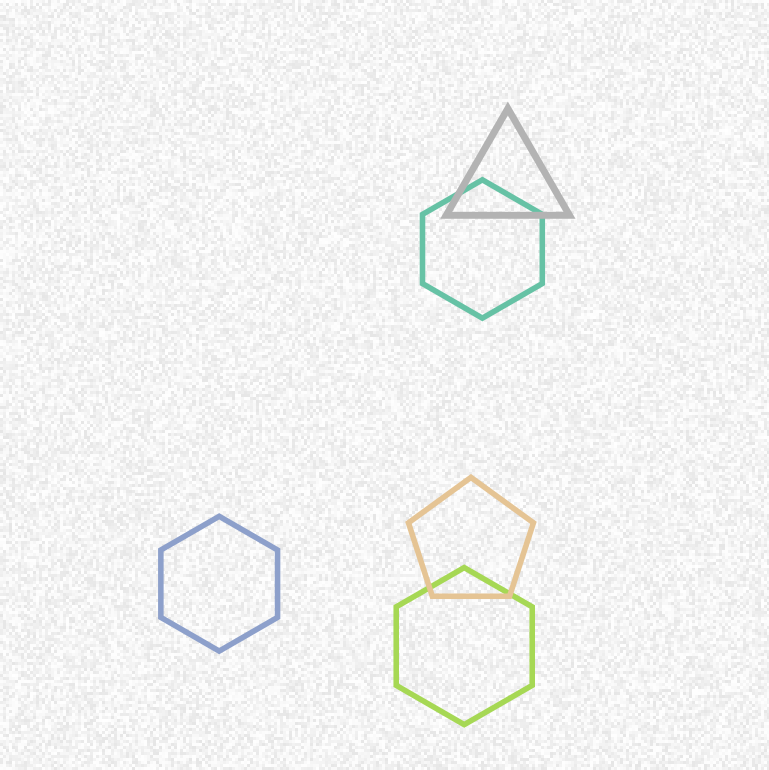[{"shape": "hexagon", "thickness": 2, "radius": 0.45, "center": [0.626, 0.677]}, {"shape": "hexagon", "thickness": 2, "radius": 0.44, "center": [0.285, 0.242]}, {"shape": "hexagon", "thickness": 2, "radius": 0.51, "center": [0.603, 0.161]}, {"shape": "pentagon", "thickness": 2, "radius": 0.43, "center": [0.612, 0.295]}, {"shape": "triangle", "thickness": 2.5, "radius": 0.46, "center": [0.66, 0.767]}]